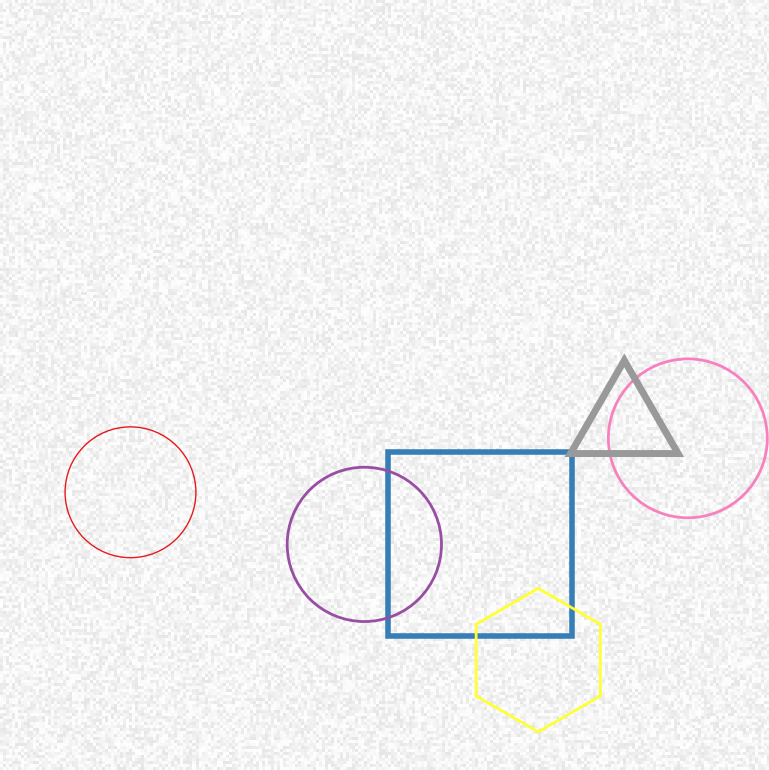[{"shape": "circle", "thickness": 0.5, "radius": 0.42, "center": [0.169, 0.361]}, {"shape": "square", "thickness": 2, "radius": 0.6, "center": [0.623, 0.293]}, {"shape": "circle", "thickness": 1, "radius": 0.5, "center": [0.473, 0.293]}, {"shape": "hexagon", "thickness": 1, "radius": 0.47, "center": [0.699, 0.143]}, {"shape": "circle", "thickness": 1, "radius": 0.52, "center": [0.893, 0.431]}, {"shape": "triangle", "thickness": 2.5, "radius": 0.4, "center": [0.811, 0.451]}]